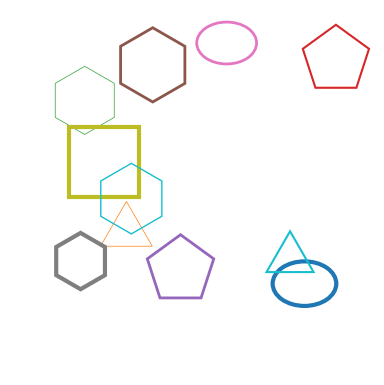[{"shape": "oval", "thickness": 3, "radius": 0.41, "center": [0.791, 0.263]}, {"shape": "triangle", "thickness": 0.5, "radius": 0.39, "center": [0.328, 0.399]}, {"shape": "hexagon", "thickness": 0.5, "radius": 0.44, "center": [0.22, 0.739]}, {"shape": "pentagon", "thickness": 1.5, "radius": 0.45, "center": [0.873, 0.845]}, {"shape": "pentagon", "thickness": 2, "radius": 0.45, "center": [0.469, 0.3]}, {"shape": "hexagon", "thickness": 2, "radius": 0.48, "center": [0.397, 0.832]}, {"shape": "oval", "thickness": 2, "radius": 0.39, "center": [0.589, 0.888]}, {"shape": "hexagon", "thickness": 3, "radius": 0.37, "center": [0.209, 0.322]}, {"shape": "square", "thickness": 3, "radius": 0.45, "center": [0.27, 0.579]}, {"shape": "triangle", "thickness": 1.5, "radius": 0.35, "center": [0.753, 0.329]}, {"shape": "hexagon", "thickness": 1, "radius": 0.46, "center": [0.341, 0.484]}]